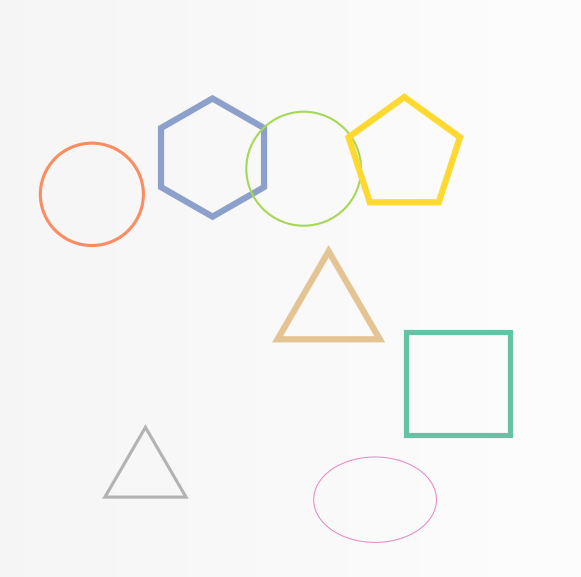[{"shape": "square", "thickness": 2.5, "radius": 0.45, "center": [0.788, 0.335]}, {"shape": "circle", "thickness": 1.5, "radius": 0.44, "center": [0.158, 0.663]}, {"shape": "hexagon", "thickness": 3, "radius": 0.51, "center": [0.366, 0.726]}, {"shape": "oval", "thickness": 0.5, "radius": 0.53, "center": [0.645, 0.134]}, {"shape": "circle", "thickness": 1, "radius": 0.49, "center": [0.522, 0.707]}, {"shape": "pentagon", "thickness": 3, "radius": 0.5, "center": [0.696, 0.73]}, {"shape": "triangle", "thickness": 3, "radius": 0.51, "center": [0.565, 0.462]}, {"shape": "triangle", "thickness": 1.5, "radius": 0.4, "center": [0.25, 0.179]}]